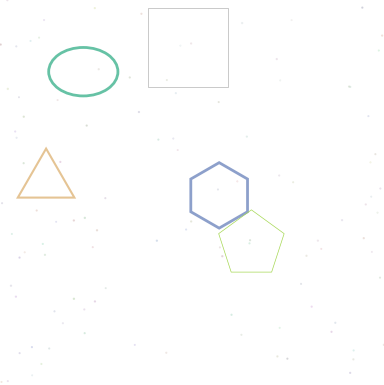[{"shape": "oval", "thickness": 2, "radius": 0.45, "center": [0.216, 0.814]}, {"shape": "hexagon", "thickness": 2, "radius": 0.43, "center": [0.569, 0.492]}, {"shape": "pentagon", "thickness": 0.5, "radius": 0.45, "center": [0.653, 0.366]}, {"shape": "triangle", "thickness": 1.5, "radius": 0.42, "center": [0.12, 0.529]}, {"shape": "square", "thickness": 0.5, "radius": 0.52, "center": [0.489, 0.877]}]